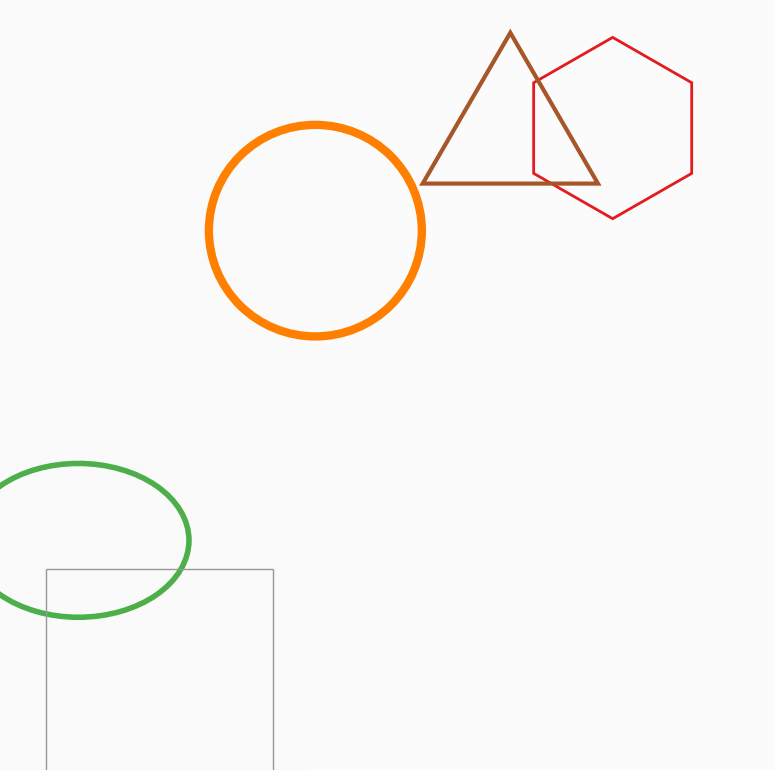[{"shape": "hexagon", "thickness": 1, "radius": 0.59, "center": [0.791, 0.834]}, {"shape": "oval", "thickness": 2, "radius": 0.71, "center": [0.101, 0.298]}, {"shape": "circle", "thickness": 3, "radius": 0.69, "center": [0.407, 0.7]}, {"shape": "triangle", "thickness": 1.5, "radius": 0.65, "center": [0.658, 0.827]}, {"shape": "square", "thickness": 0.5, "radius": 0.73, "center": [0.206, 0.114]}]